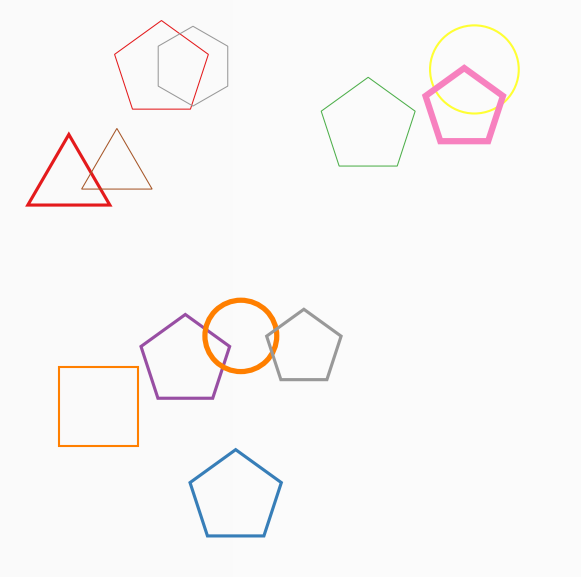[{"shape": "triangle", "thickness": 1.5, "radius": 0.41, "center": [0.118, 0.685]}, {"shape": "pentagon", "thickness": 0.5, "radius": 0.42, "center": [0.278, 0.879]}, {"shape": "pentagon", "thickness": 1.5, "radius": 0.41, "center": [0.405, 0.138]}, {"shape": "pentagon", "thickness": 0.5, "radius": 0.42, "center": [0.633, 0.78]}, {"shape": "pentagon", "thickness": 1.5, "radius": 0.4, "center": [0.319, 0.374]}, {"shape": "circle", "thickness": 2.5, "radius": 0.31, "center": [0.414, 0.417]}, {"shape": "square", "thickness": 1, "radius": 0.34, "center": [0.17, 0.295]}, {"shape": "circle", "thickness": 1, "radius": 0.38, "center": [0.816, 0.879]}, {"shape": "triangle", "thickness": 0.5, "radius": 0.35, "center": [0.201, 0.707]}, {"shape": "pentagon", "thickness": 3, "radius": 0.35, "center": [0.799, 0.811]}, {"shape": "hexagon", "thickness": 0.5, "radius": 0.35, "center": [0.332, 0.885]}, {"shape": "pentagon", "thickness": 1.5, "radius": 0.34, "center": [0.523, 0.396]}]